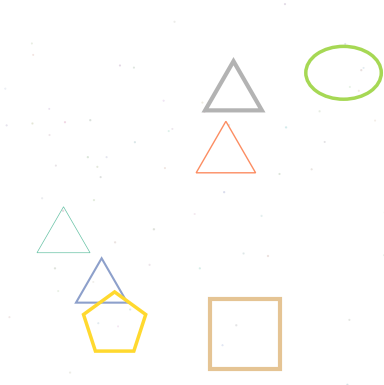[{"shape": "triangle", "thickness": 0.5, "radius": 0.4, "center": [0.165, 0.383]}, {"shape": "triangle", "thickness": 1, "radius": 0.45, "center": [0.587, 0.596]}, {"shape": "triangle", "thickness": 1.5, "radius": 0.38, "center": [0.264, 0.252]}, {"shape": "oval", "thickness": 2.5, "radius": 0.49, "center": [0.892, 0.811]}, {"shape": "pentagon", "thickness": 2.5, "radius": 0.42, "center": [0.298, 0.157]}, {"shape": "square", "thickness": 3, "radius": 0.45, "center": [0.636, 0.133]}, {"shape": "triangle", "thickness": 3, "radius": 0.43, "center": [0.606, 0.756]}]